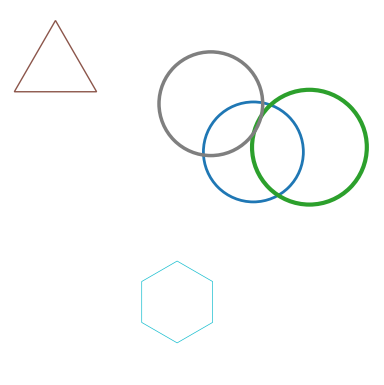[{"shape": "circle", "thickness": 2, "radius": 0.65, "center": [0.658, 0.605]}, {"shape": "circle", "thickness": 3, "radius": 0.75, "center": [0.804, 0.618]}, {"shape": "triangle", "thickness": 1, "radius": 0.62, "center": [0.144, 0.823]}, {"shape": "circle", "thickness": 2.5, "radius": 0.67, "center": [0.548, 0.731]}, {"shape": "hexagon", "thickness": 0.5, "radius": 0.53, "center": [0.46, 0.216]}]